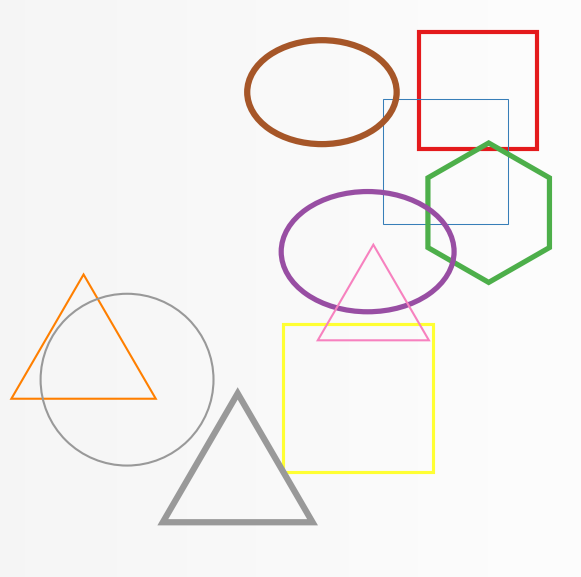[{"shape": "square", "thickness": 2, "radius": 0.51, "center": [0.822, 0.842]}, {"shape": "square", "thickness": 0.5, "radius": 0.54, "center": [0.766, 0.719]}, {"shape": "hexagon", "thickness": 2.5, "radius": 0.6, "center": [0.841, 0.631]}, {"shape": "oval", "thickness": 2.5, "radius": 0.74, "center": [0.633, 0.563]}, {"shape": "triangle", "thickness": 1, "radius": 0.72, "center": [0.144, 0.38]}, {"shape": "square", "thickness": 1.5, "radius": 0.64, "center": [0.616, 0.31]}, {"shape": "oval", "thickness": 3, "radius": 0.64, "center": [0.554, 0.84]}, {"shape": "triangle", "thickness": 1, "radius": 0.55, "center": [0.642, 0.465]}, {"shape": "triangle", "thickness": 3, "radius": 0.74, "center": [0.409, 0.169]}, {"shape": "circle", "thickness": 1, "radius": 0.74, "center": [0.219, 0.342]}]